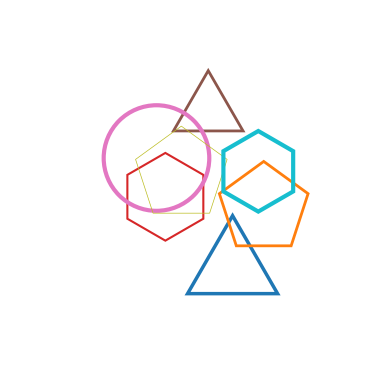[{"shape": "triangle", "thickness": 2.5, "radius": 0.67, "center": [0.604, 0.305]}, {"shape": "pentagon", "thickness": 2, "radius": 0.61, "center": [0.685, 0.46]}, {"shape": "hexagon", "thickness": 1.5, "radius": 0.57, "center": [0.429, 0.489]}, {"shape": "triangle", "thickness": 2, "radius": 0.52, "center": [0.541, 0.712]}, {"shape": "circle", "thickness": 3, "radius": 0.69, "center": [0.406, 0.59]}, {"shape": "pentagon", "thickness": 0.5, "radius": 0.62, "center": [0.471, 0.547]}, {"shape": "hexagon", "thickness": 3, "radius": 0.52, "center": [0.671, 0.555]}]